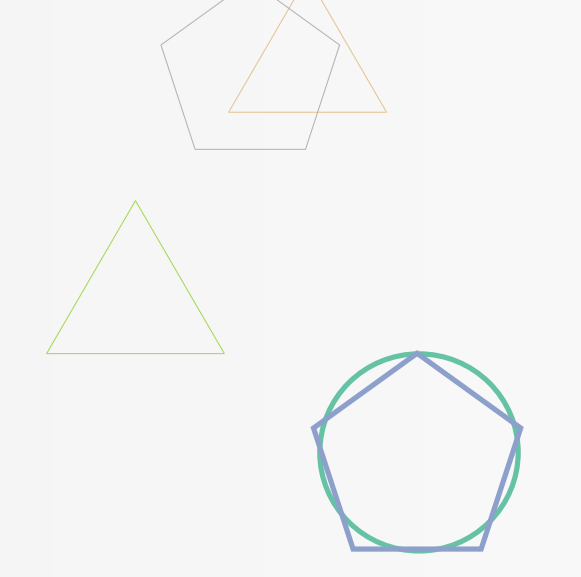[{"shape": "circle", "thickness": 2.5, "radius": 0.85, "center": [0.721, 0.216]}, {"shape": "pentagon", "thickness": 2.5, "radius": 0.94, "center": [0.718, 0.2]}, {"shape": "triangle", "thickness": 0.5, "radius": 0.88, "center": [0.233, 0.475]}, {"shape": "triangle", "thickness": 0.5, "radius": 0.78, "center": [0.529, 0.883]}, {"shape": "pentagon", "thickness": 0.5, "radius": 0.81, "center": [0.431, 0.871]}]